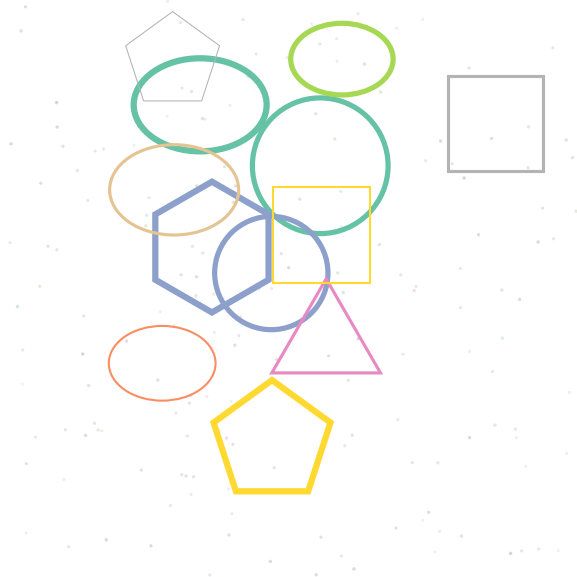[{"shape": "oval", "thickness": 3, "radius": 0.58, "center": [0.347, 0.818]}, {"shape": "circle", "thickness": 2.5, "radius": 0.59, "center": [0.555, 0.712]}, {"shape": "oval", "thickness": 1, "radius": 0.46, "center": [0.281, 0.37]}, {"shape": "circle", "thickness": 2.5, "radius": 0.49, "center": [0.47, 0.526]}, {"shape": "hexagon", "thickness": 3, "radius": 0.57, "center": [0.367, 0.571]}, {"shape": "triangle", "thickness": 1.5, "radius": 0.54, "center": [0.565, 0.408]}, {"shape": "oval", "thickness": 2.5, "radius": 0.44, "center": [0.592, 0.897]}, {"shape": "square", "thickness": 1, "radius": 0.42, "center": [0.557, 0.592]}, {"shape": "pentagon", "thickness": 3, "radius": 0.53, "center": [0.471, 0.235]}, {"shape": "oval", "thickness": 1.5, "radius": 0.56, "center": [0.302, 0.67]}, {"shape": "pentagon", "thickness": 0.5, "radius": 0.43, "center": [0.299, 0.894]}, {"shape": "square", "thickness": 1.5, "radius": 0.41, "center": [0.858, 0.785]}]